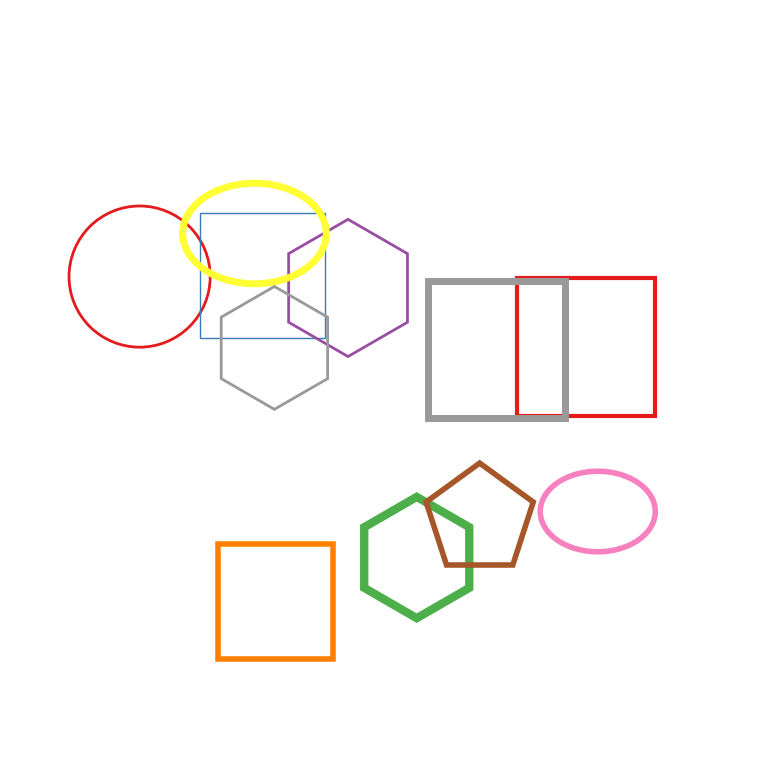[{"shape": "square", "thickness": 1.5, "radius": 0.45, "center": [0.761, 0.55]}, {"shape": "circle", "thickness": 1, "radius": 0.46, "center": [0.181, 0.641]}, {"shape": "square", "thickness": 0.5, "radius": 0.4, "center": [0.341, 0.642]}, {"shape": "hexagon", "thickness": 3, "radius": 0.39, "center": [0.541, 0.276]}, {"shape": "hexagon", "thickness": 1, "radius": 0.45, "center": [0.452, 0.626]}, {"shape": "square", "thickness": 2, "radius": 0.37, "center": [0.358, 0.218]}, {"shape": "oval", "thickness": 2.5, "radius": 0.47, "center": [0.33, 0.697]}, {"shape": "pentagon", "thickness": 2, "radius": 0.37, "center": [0.623, 0.325]}, {"shape": "oval", "thickness": 2, "radius": 0.37, "center": [0.776, 0.336]}, {"shape": "hexagon", "thickness": 1, "radius": 0.4, "center": [0.356, 0.548]}, {"shape": "square", "thickness": 2.5, "radius": 0.44, "center": [0.645, 0.546]}]